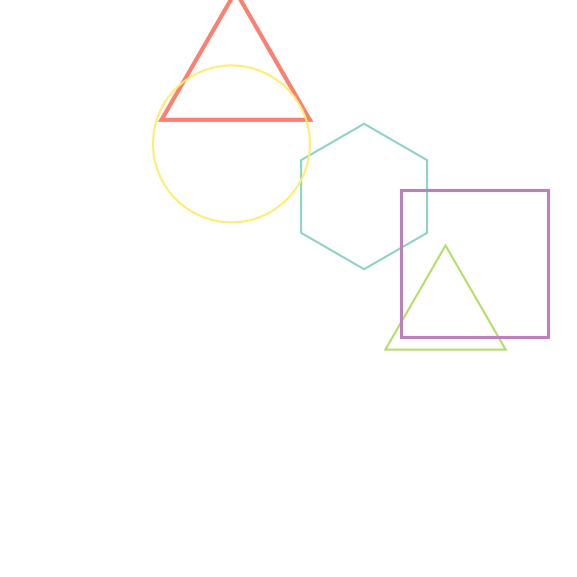[{"shape": "hexagon", "thickness": 1, "radius": 0.63, "center": [0.63, 0.659]}, {"shape": "triangle", "thickness": 2, "radius": 0.74, "center": [0.408, 0.866]}, {"shape": "triangle", "thickness": 1, "radius": 0.6, "center": [0.771, 0.454]}, {"shape": "square", "thickness": 1.5, "radius": 0.64, "center": [0.822, 0.543]}, {"shape": "circle", "thickness": 1, "radius": 0.68, "center": [0.401, 0.75]}]